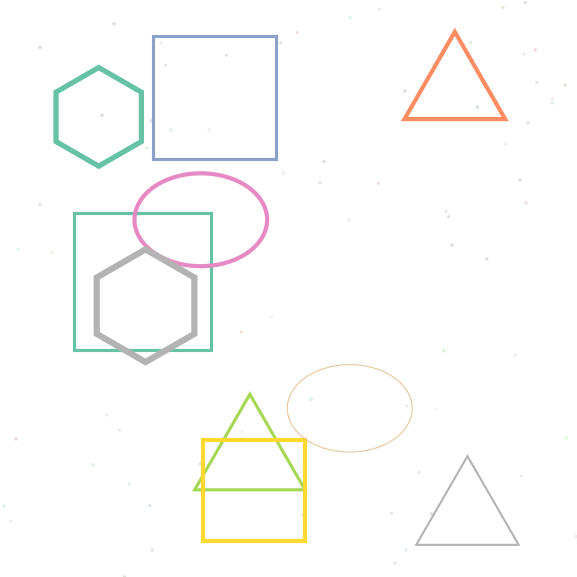[{"shape": "square", "thickness": 1.5, "radius": 0.59, "center": [0.247, 0.512]}, {"shape": "hexagon", "thickness": 2.5, "radius": 0.43, "center": [0.171, 0.797]}, {"shape": "triangle", "thickness": 2, "radius": 0.5, "center": [0.788, 0.843]}, {"shape": "square", "thickness": 1.5, "radius": 0.53, "center": [0.371, 0.83]}, {"shape": "oval", "thickness": 2, "radius": 0.57, "center": [0.348, 0.619]}, {"shape": "triangle", "thickness": 1.5, "radius": 0.55, "center": [0.433, 0.206]}, {"shape": "square", "thickness": 2, "radius": 0.44, "center": [0.44, 0.15]}, {"shape": "oval", "thickness": 0.5, "radius": 0.54, "center": [0.606, 0.292]}, {"shape": "hexagon", "thickness": 3, "radius": 0.49, "center": [0.252, 0.47]}, {"shape": "triangle", "thickness": 1, "radius": 0.51, "center": [0.809, 0.107]}]